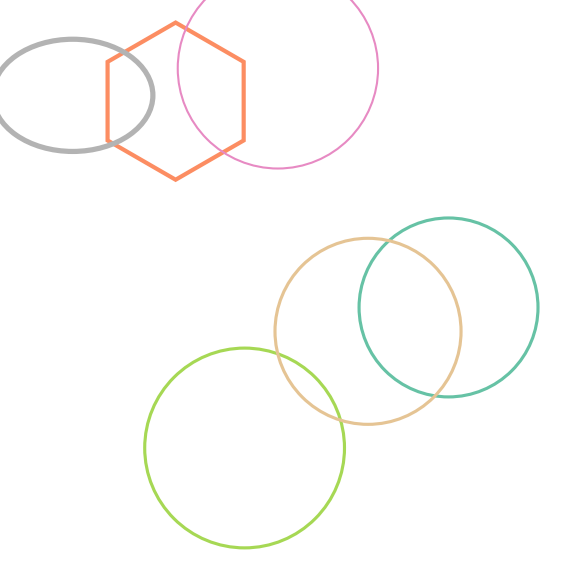[{"shape": "circle", "thickness": 1.5, "radius": 0.77, "center": [0.777, 0.467]}, {"shape": "hexagon", "thickness": 2, "radius": 0.68, "center": [0.304, 0.824]}, {"shape": "circle", "thickness": 1, "radius": 0.87, "center": [0.481, 0.881]}, {"shape": "circle", "thickness": 1.5, "radius": 0.86, "center": [0.424, 0.223]}, {"shape": "circle", "thickness": 1.5, "radius": 0.81, "center": [0.637, 0.425]}, {"shape": "oval", "thickness": 2.5, "radius": 0.69, "center": [0.126, 0.834]}]